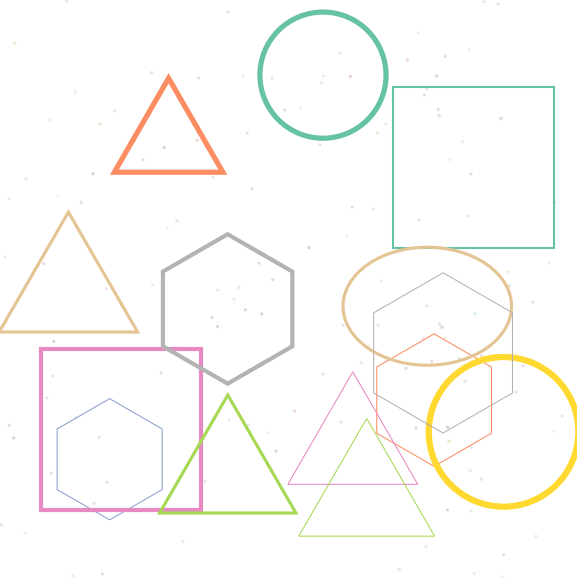[{"shape": "circle", "thickness": 2.5, "radius": 0.55, "center": [0.559, 0.869]}, {"shape": "square", "thickness": 1, "radius": 0.7, "center": [0.82, 0.709]}, {"shape": "hexagon", "thickness": 0.5, "radius": 0.57, "center": [0.752, 0.306]}, {"shape": "triangle", "thickness": 2.5, "radius": 0.54, "center": [0.292, 0.755]}, {"shape": "hexagon", "thickness": 0.5, "radius": 0.52, "center": [0.19, 0.204]}, {"shape": "triangle", "thickness": 0.5, "radius": 0.65, "center": [0.611, 0.225]}, {"shape": "square", "thickness": 2, "radius": 0.69, "center": [0.21, 0.255]}, {"shape": "triangle", "thickness": 1.5, "radius": 0.68, "center": [0.394, 0.179]}, {"shape": "triangle", "thickness": 0.5, "radius": 0.68, "center": [0.635, 0.139]}, {"shape": "circle", "thickness": 3, "radius": 0.65, "center": [0.872, 0.251]}, {"shape": "oval", "thickness": 1.5, "radius": 0.73, "center": [0.74, 0.469]}, {"shape": "triangle", "thickness": 1.5, "radius": 0.69, "center": [0.118, 0.493]}, {"shape": "hexagon", "thickness": 2, "radius": 0.65, "center": [0.394, 0.464]}, {"shape": "hexagon", "thickness": 0.5, "radius": 0.69, "center": [0.767, 0.388]}]